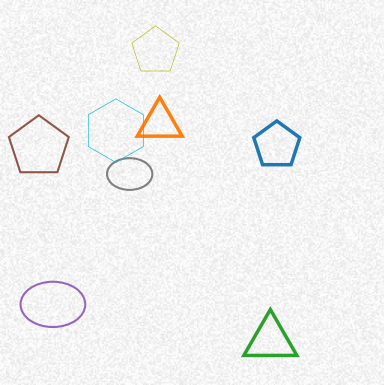[{"shape": "pentagon", "thickness": 2.5, "radius": 0.31, "center": [0.719, 0.623]}, {"shape": "triangle", "thickness": 2.5, "radius": 0.34, "center": [0.415, 0.68]}, {"shape": "triangle", "thickness": 2.5, "radius": 0.4, "center": [0.702, 0.117]}, {"shape": "oval", "thickness": 1.5, "radius": 0.42, "center": [0.137, 0.209]}, {"shape": "pentagon", "thickness": 1.5, "radius": 0.41, "center": [0.101, 0.619]}, {"shape": "oval", "thickness": 1.5, "radius": 0.29, "center": [0.337, 0.548]}, {"shape": "pentagon", "thickness": 0.5, "radius": 0.32, "center": [0.404, 0.868]}, {"shape": "hexagon", "thickness": 0.5, "radius": 0.41, "center": [0.301, 0.661]}]